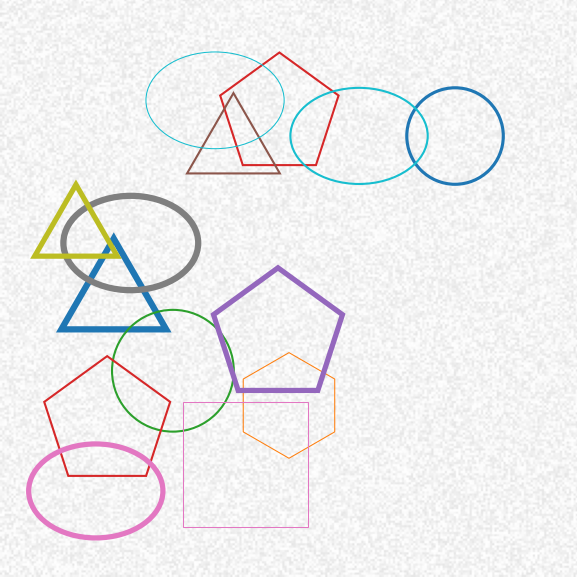[{"shape": "triangle", "thickness": 3, "radius": 0.52, "center": [0.197, 0.481]}, {"shape": "circle", "thickness": 1.5, "radius": 0.42, "center": [0.788, 0.764]}, {"shape": "hexagon", "thickness": 0.5, "radius": 0.46, "center": [0.5, 0.297]}, {"shape": "circle", "thickness": 1, "radius": 0.53, "center": [0.299, 0.357]}, {"shape": "pentagon", "thickness": 1, "radius": 0.57, "center": [0.186, 0.268]}, {"shape": "pentagon", "thickness": 1, "radius": 0.54, "center": [0.484, 0.8]}, {"shape": "pentagon", "thickness": 2.5, "radius": 0.59, "center": [0.481, 0.418]}, {"shape": "triangle", "thickness": 1, "radius": 0.46, "center": [0.404, 0.745]}, {"shape": "oval", "thickness": 2.5, "radius": 0.58, "center": [0.166, 0.149]}, {"shape": "square", "thickness": 0.5, "radius": 0.54, "center": [0.426, 0.195]}, {"shape": "oval", "thickness": 3, "radius": 0.58, "center": [0.226, 0.578]}, {"shape": "triangle", "thickness": 2.5, "radius": 0.41, "center": [0.132, 0.597]}, {"shape": "oval", "thickness": 1, "radius": 0.59, "center": [0.622, 0.764]}, {"shape": "oval", "thickness": 0.5, "radius": 0.6, "center": [0.372, 0.825]}]